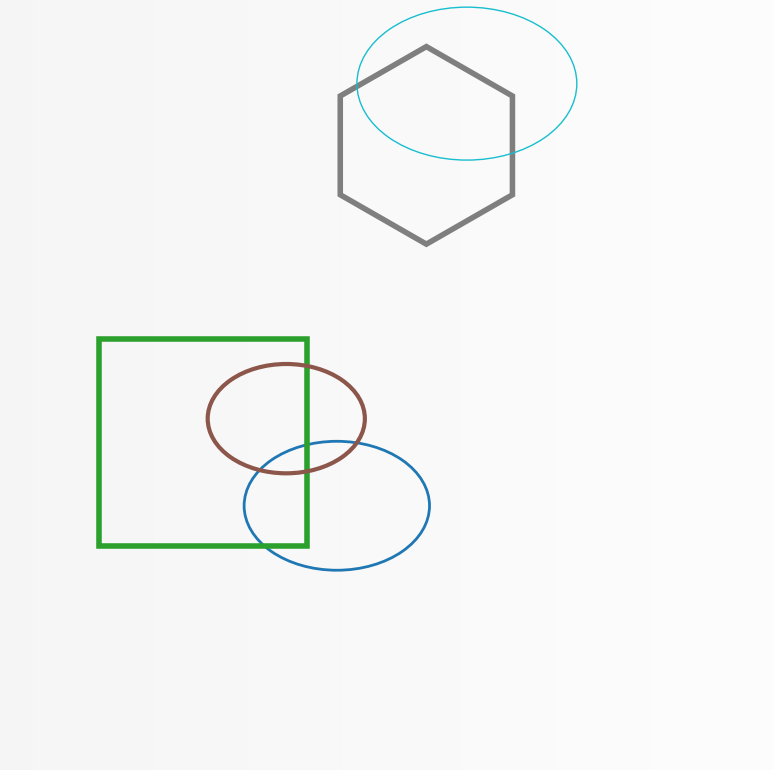[{"shape": "oval", "thickness": 1, "radius": 0.6, "center": [0.435, 0.343]}, {"shape": "square", "thickness": 2, "radius": 0.67, "center": [0.262, 0.425]}, {"shape": "oval", "thickness": 1.5, "radius": 0.51, "center": [0.369, 0.456]}, {"shape": "hexagon", "thickness": 2, "radius": 0.64, "center": [0.55, 0.811]}, {"shape": "oval", "thickness": 0.5, "radius": 0.71, "center": [0.602, 0.891]}]